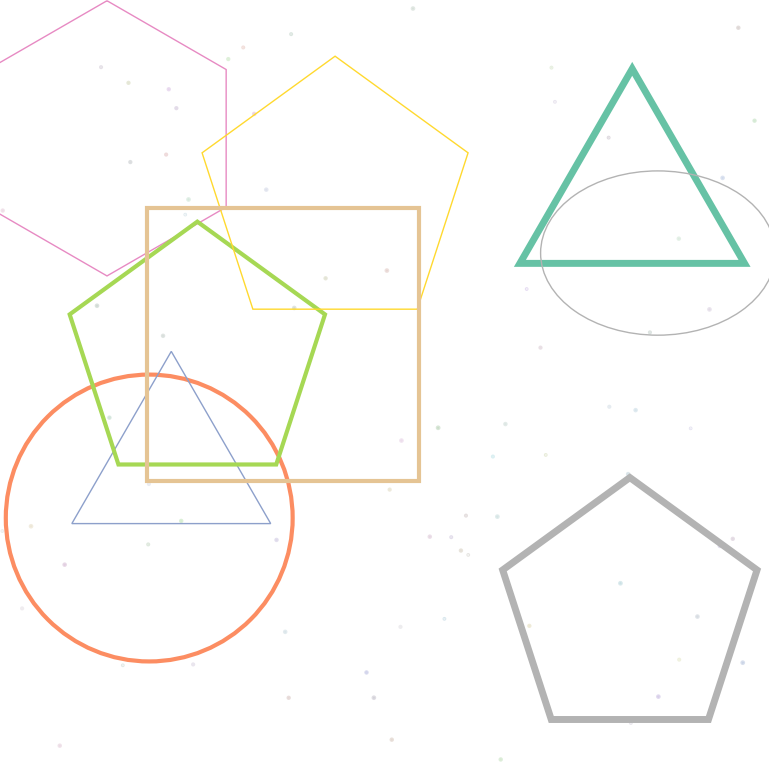[{"shape": "triangle", "thickness": 2.5, "radius": 0.84, "center": [0.821, 0.742]}, {"shape": "circle", "thickness": 1.5, "radius": 0.93, "center": [0.194, 0.327]}, {"shape": "triangle", "thickness": 0.5, "radius": 0.75, "center": [0.222, 0.395]}, {"shape": "hexagon", "thickness": 0.5, "radius": 0.89, "center": [0.139, 0.82]}, {"shape": "pentagon", "thickness": 1.5, "radius": 0.87, "center": [0.256, 0.538]}, {"shape": "pentagon", "thickness": 0.5, "radius": 0.91, "center": [0.435, 0.745]}, {"shape": "square", "thickness": 1.5, "radius": 0.88, "center": [0.367, 0.553]}, {"shape": "oval", "thickness": 0.5, "radius": 0.76, "center": [0.854, 0.671]}, {"shape": "pentagon", "thickness": 2.5, "radius": 0.87, "center": [0.818, 0.206]}]